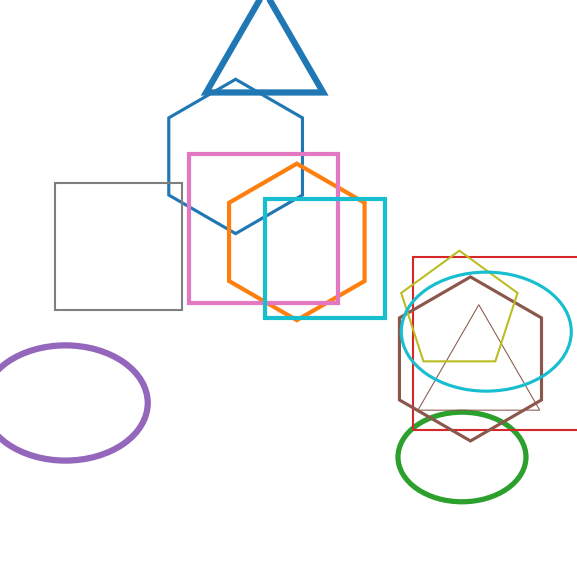[{"shape": "triangle", "thickness": 3, "radius": 0.58, "center": [0.458, 0.897]}, {"shape": "hexagon", "thickness": 1.5, "radius": 0.67, "center": [0.408, 0.728]}, {"shape": "hexagon", "thickness": 2, "radius": 0.68, "center": [0.514, 0.58]}, {"shape": "oval", "thickness": 2.5, "radius": 0.55, "center": [0.8, 0.208]}, {"shape": "square", "thickness": 1, "radius": 0.75, "center": [0.865, 0.404]}, {"shape": "oval", "thickness": 3, "radius": 0.71, "center": [0.113, 0.301]}, {"shape": "hexagon", "thickness": 1.5, "radius": 0.71, "center": [0.815, 0.378]}, {"shape": "triangle", "thickness": 0.5, "radius": 0.61, "center": [0.829, 0.35]}, {"shape": "square", "thickness": 2, "radius": 0.64, "center": [0.456, 0.604]}, {"shape": "square", "thickness": 1, "radius": 0.55, "center": [0.206, 0.573]}, {"shape": "pentagon", "thickness": 1, "radius": 0.53, "center": [0.795, 0.459]}, {"shape": "oval", "thickness": 1.5, "radius": 0.74, "center": [0.842, 0.425]}, {"shape": "square", "thickness": 2, "radius": 0.52, "center": [0.563, 0.552]}]